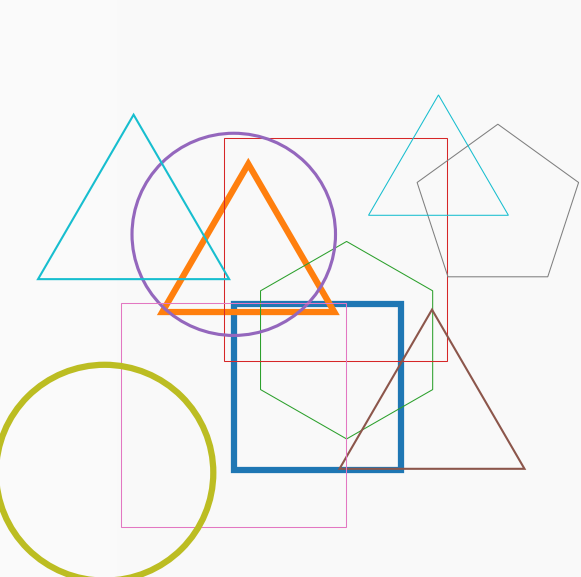[{"shape": "square", "thickness": 3, "radius": 0.72, "center": [0.547, 0.329]}, {"shape": "triangle", "thickness": 3, "radius": 0.85, "center": [0.427, 0.544]}, {"shape": "hexagon", "thickness": 0.5, "radius": 0.85, "center": [0.596, 0.41]}, {"shape": "square", "thickness": 0.5, "radius": 0.96, "center": [0.577, 0.567]}, {"shape": "circle", "thickness": 1.5, "radius": 0.88, "center": [0.402, 0.593]}, {"shape": "triangle", "thickness": 1, "radius": 0.92, "center": [0.743, 0.279]}, {"shape": "square", "thickness": 0.5, "radius": 0.97, "center": [0.402, 0.28]}, {"shape": "pentagon", "thickness": 0.5, "radius": 0.73, "center": [0.857, 0.638]}, {"shape": "circle", "thickness": 3, "radius": 0.93, "center": [0.18, 0.181]}, {"shape": "triangle", "thickness": 0.5, "radius": 0.69, "center": [0.754, 0.696]}, {"shape": "triangle", "thickness": 1, "radius": 0.95, "center": [0.23, 0.611]}]